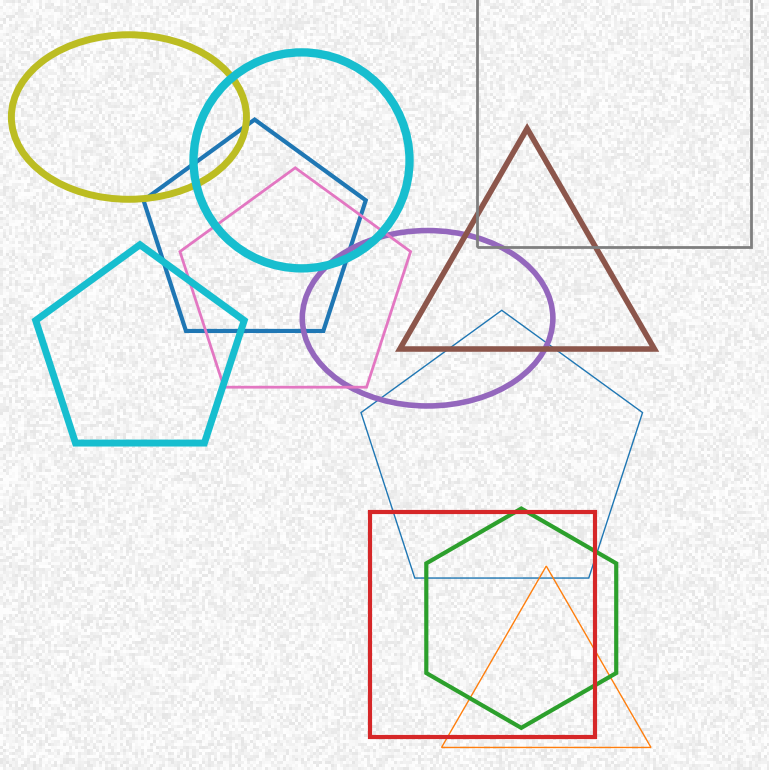[{"shape": "pentagon", "thickness": 1.5, "radius": 0.76, "center": [0.331, 0.693]}, {"shape": "pentagon", "thickness": 0.5, "radius": 0.96, "center": [0.652, 0.405]}, {"shape": "triangle", "thickness": 0.5, "radius": 0.79, "center": [0.709, 0.108]}, {"shape": "hexagon", "thickness": 1.5, "radius": 0.71, "center": [0.677, 0.197]}, {"shape": "square", "thickness": 1.5, "radius": 0.73, "center": [0.626, 0.189]}, {"shape": "oval", "thickness": 2, "radius": 0.81, "center": [0.555, 0.587]}, {"shape": "triangle", "thickness": 2, "radius": 0.95, "center": [0.685, 0.642]}, {"shape": "pentagon", "thickness": 1, "radius": 0.79, "center": [0.383, 0.625]}, {"shape": "square", "thickness": 1, "radius": 0.89, "center": [0.798, 0.857]}, {"shape": "oval", "thickness": 2.5, "radius": 0.76, "center": [0.167, 0.848]}, {"shape": "circle", "thickness": 3, "radius": 0.7, "center": [0.392, 0.792]}, {"shape": "pentagon", "thickness": 2.5, "radius": 0.71, "center": [0.182, 0.54]}]